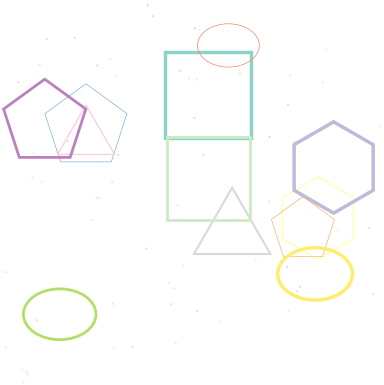[{"shape": "square", "thickness": 2.5, "radius": 0.56, "center": [0.541, 0.752]}, {"shape": "hexagon", "thickness": 1, "radius": 0.53, "center": [0.826, 0.433]}, {"shape": "hexagon", "thickness": 2.5, "radius": 0.59, "center": [0.867, 0.565]}, {"shape": "oval", "thickness": 0.5, "radius": 0.4, "center": [0.593, 0.882]}, {"shape": "pentagon", "thickness": 0.5, "radius": 0.56, "center": [0.223, 0.67]}, {"shape": "pentagon", "thickness": 0.5, "radius": 0.43, "center": [0.787, 0.403]}, {"shape": "oval", "thickness": 2, "radius": 0.47, "center": [0.155, 0.184]}, {"shape": "triangle", "thickness": 1, "radius": 0.43, "center": [0.223, 0.642]}, {"shape": "triangle", "thickness": 1.5, "radius": 0.57, "center": [0.603, 0.398]}, {"shape": "pentagon", "thickness": 2, "radius": 0.56, "center": [0.116, 0.682]}, {"shape": "square", "thickness": 2, "radius": 0.54, "center": [0.541, 0.537]}, {"shape": "oval", "thickness": 2.5, "radius": 0.49, "center": [0.818, 0.289]}]